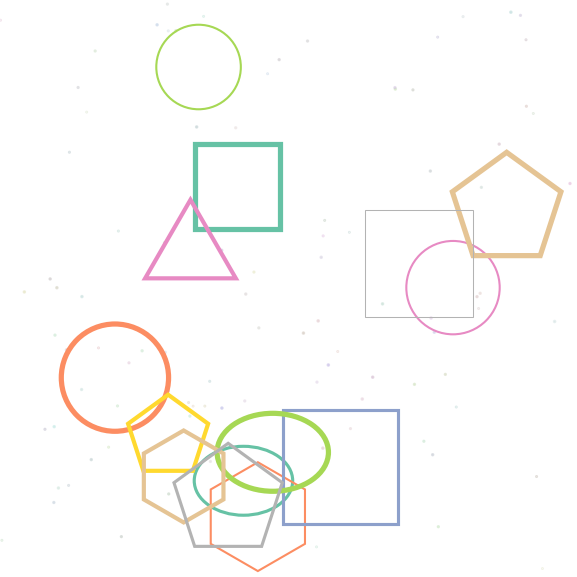[{"shape": "square", "thickness": 2.5, "radius": 0.37, "center": [0.411, 0.676]}, {"shape": "oval", "thickness": 1.5, "radius": 0.43, "center": [0.422, 0.167]}, {"shape": "circle", "thickness": 2.5, "radius": 0.46, "center": [0.199, 0.345]}, {"shape": "hexagon", "thickness": 1, "radius": 0.47, "center": [0.447, 0.105]}, {"shape": "square", "thickness": 1.5, "radius": 0.49, "center": [0.59, 0.191]}, {"shape": "circle", "thickness": 1, "radius": 0.4, "center": [0.784, 0.501]}, {"shape": "triangle", "thickness": 2, "radius": 0.45, "center": [0.33, 0.563]}, {"shape": "oval", "thickness": 2.5, "radius": 0.48, "center": [0.472, 0.216]}, {"shape": "circle", "thickness": 1, "radius": 0.37, "center": [0.344, 0.883]}, {"shape": "pentagon", "thickness": 2, "radius": 0.36, "center": [0.291, 0.243]}, {"shape": "hexagon", "thickness": 2, "radius": 0.4, "center": [0.318, 0.174]}, {"shape": "pentagon", "thickness": 2.5, "radius": 0.49, "center": [0.877, 0.636]}, {"shape": "pentagon", "thickness": 1.5, "radius": 0.49, "center": [0.395, 0.133]}, {"shape": "square", "thickness": 0.5, "radius": 0.47, "center": [0.725, 0.542]}]